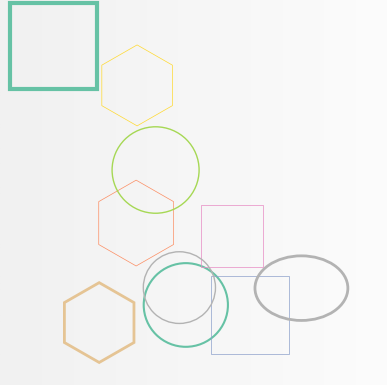[{"shape": "square", "thickness": 3, "radius": 0.56, "center": [0.138, 0.88]}, {"shape": "circle", "thickness": 1.5, "radius": 0.54, "center": [0.48, 0.208]}, {"shape": "hexagon", "thickness": 0.5, "radius": 0.56, "center": [0.351, 0.421]}, {"shape": "square", "thickness": 0.5, "radius": 0.51, "center": [0.645, 0.182]}, {"shape": "square", "thickness": 0.5, "radius": 0.4, "center": [0.599, 0.388]}, {"shape": "circle", "thickness": 1, "radius": 0.56, "center": [0.402, 0.558]}, {"shape": "hexagon", "thickness": 0.5, "radius": 0.53, "center": [0.354, 0.778]}, {"shape": "hexagon", "thickness": 2, "radius": 0.52, "center": [0.256, 0.162]}, {"shape": "circle", "thickness": 1, "radius": 0.47, "center": [0.463, 0.253]}, {"shape": "oval", "thickness": 2, "radius": 0.6, "center": [0.778, 0.252]}]